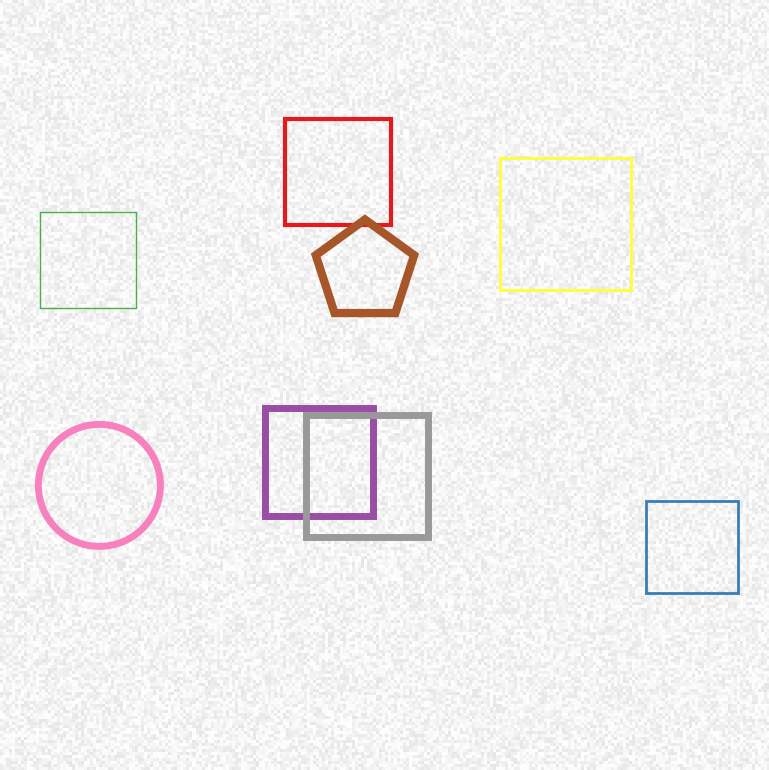[{"shape": "square", "thickness": 1.5, "radius": 0.34, "center": [0.439, 0.776]}, {"shape": "square", "thickness": 1, "radius": 0.3, "center": [0.899, 0.29]}, {"shape": "square", "thickness": 0.5, "radius": 0.31, "center": [0.114, 0.662]}, {"shape": "square", "thickness": 2.5, "radius": 0.35, "center": [0.415, 0.4]}, {"shape": "square", "thickness": 1, "radius": 0.43, "center": [0.735, 0.709]}, {"shape": "pentagon", "thickness": 3, "radius": 0.34, "center": [0.474, 0.648]}, {"shape": "circle", "thickness": 2.5, "radius": 0.4, "center": [0.129, 0.37]}, {"shape": "square", "thickness": 2.5, "radius": 0.4, "center": [0.476, 0.381]}]